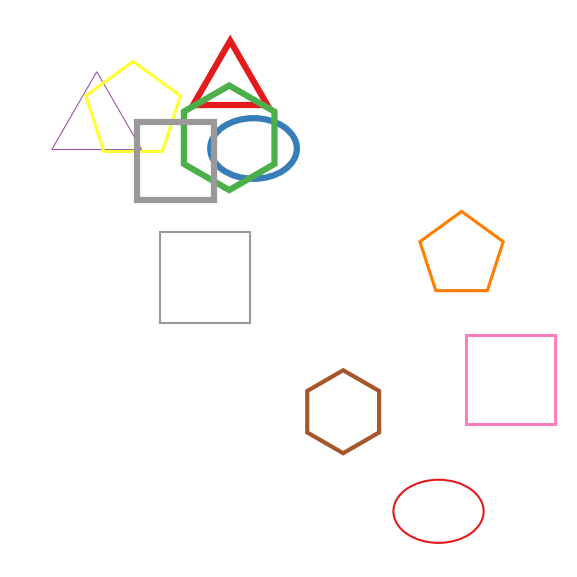[{"shape": "triangle", "thickness": 3, "radius": 0.37, "center": [0.399, 0.854]}, {"shape": "oval", "thickness": 1, "radius": 0.39, "center": [0.759, 0.114]}, {"shape": "oval", "thickness": 3, "radius": 0.37, "center": [0.439, 0.742]}, {"shape": "hexagon", "thickness": 3, "radius": 0.45, "center": [0.397, 0.761]}, {"shape": "triangle", "thickness": 0.5, "radius": 0.45, "center": [0.168, 0.785]}, {"shape": "pentagon", "thickness": 1.5, "radius": 0.38, "center": [0.799, 0.557]}, {"shape": "pentagon", "thickness": 1.5, "radius": 0.43, "center": [0.231, 0.807]}, {"shape": "hexagon", "thickness": 2, "radius": 0.36, "center": [0.594, 0.286]}, {"shape": "square", "thickness": 1.5, "radius": 0.39, "center": [0.884, 0.342]}, {"shape": "square", "thickness": 3, "radius": 0.33, "center": [0.304, 0.72]}, {"shape": "square", "thickness": 1, "radius": 0.39, "center": [0.355, 0.518]}]